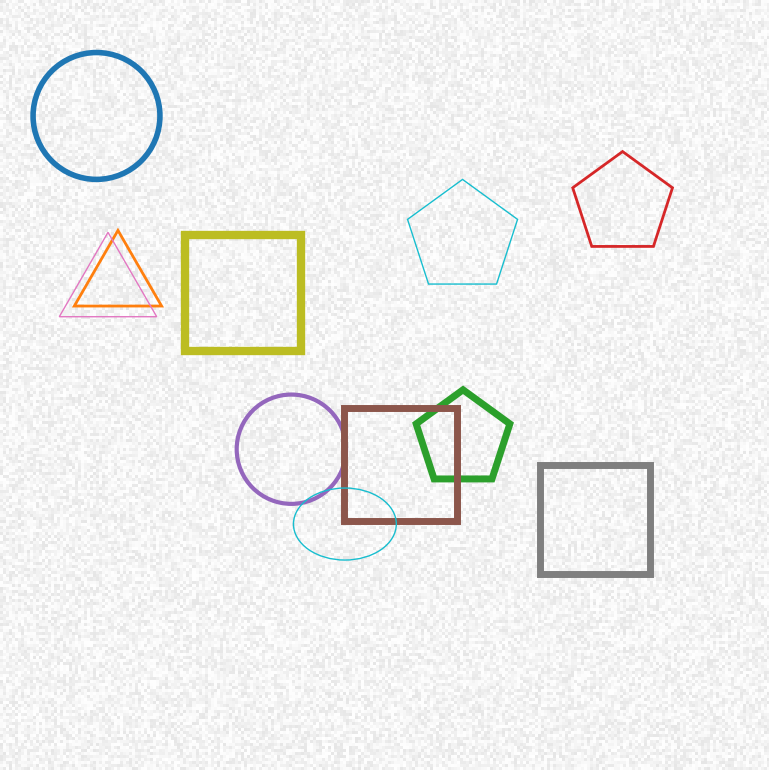[{"shape": "circle", "thickness": 2, "radius": 0.41, "center": [0.125, 0.849]}, {"shape": "triangle", "thickness": 1, "radius": 0.33, "center": [0.153, 0.635]}, {"shape": "pentagon", "thickness": 2.5, "radius": 0.32, "center": [0.601, 0.43]}, {"shape": "pentagon", "thickness": 1, "radius": 0.34, "center": [0.809, 0.735]}, {"shape": "circle", "thickness": 1.5, "radius": 0.35, "center": [0.378, 0.417]}, {"shape": "square", "thickness": 2.5, "radius": 0.36, "center": [0.52, 0.397]}, {"shape": "triangle", "thickness": 0.5, "radius": 0.37, "center": [0.14, 0.625]}, {"shape": "square", "thickness": 2.5, "radius": 0.35, "center": [0.773, 0.325]}, {"shape": "square", "thickness": 3, "radius": 0.37, "center": [0.316, 0.62]}, {"shape": "oval", "thickness": 0.5, "radius": 0.33, "center": [0.448, 0.319]}, {"shape": "pentagon", "thickness": 0.5, "radius": 0.38, "center": [0.601, 0.692]}]